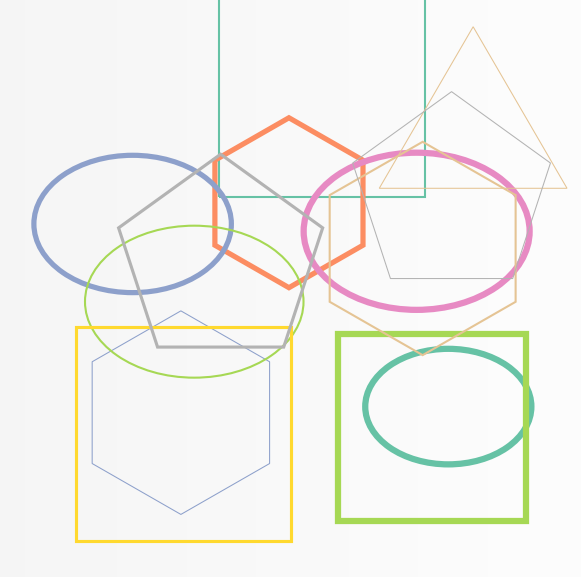[{"shape": "oval", "thickness": 3, "radius": 0.71, "center": [0.771, 0.295]}, {"shape": "square", "thickness": 1, "radius": 0.89, "center": [0.554, 0.835]}, {"shape": "hexagon", "thickness": 2.5, "radius": 0.74, "center": [0.497, 0.648]}, {"shape": "hexagon", "thickness": 0.5, "radius": 0.88, "center": [0.311, 0.285]}, {"shape": "oval", "thickness": 2.5, "radius": 0.85, "center": [0.228, 0.611]}, {"shape": "oval", "thickness": 3, "radius": 0.97, "center": [0.717, 0.599]}, {"shape": "square", "thickness": 3, "radius": 0.81, "center": [0.743, 0.259]}, {"shape": "oval", "thickness": 1, "radius": 0.94, "center": [0.334, 0.477]}, {"shape": "square", "thickness": 1.5, "radius": 0.93, "center": [0.316, 0.248]}, {"shape": "triangle", "thickness": 0.5, "radius": 0.93, "center": [0.814, 0.766]}, {"shape": "hexagon", "thickness": 1, "radius": 0.92, "center": [0.727, 0.569]}, {"shape": "pentagon", "thickness": 0.5, "radius": 0.89, "center": [0.777, 0.662]}, {"shape": "pentagon", "thickness": 1.5, "radius": 0.92, "center": [0.38, 0.547]}]